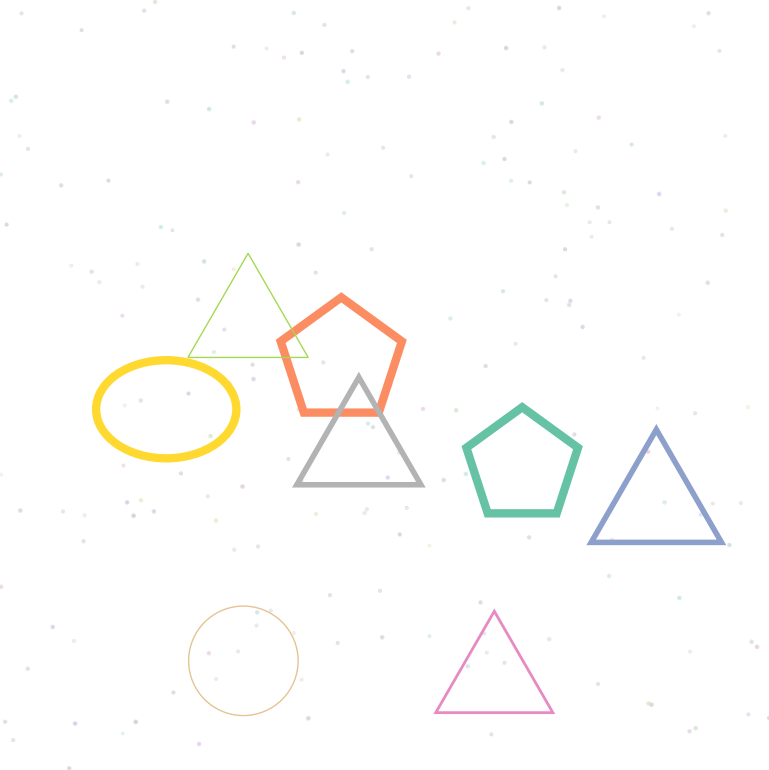[{"shape": "pentagon", "thickness": 3, "radius": 0.38, "center": [0.678, 0.395]}, {"shape": "pentagon", "thickness": 3, "radius": 0.41, "center": [0.443, 0.531]}, {"shape": "triangle", "thickness": 2, "radius": 0.49, "center": [0.852, 0.344]}, {"shape": "triangle", "thickness": 1, "radius": 0.44, "center": [0.642, 0.118]}, {"shape": "triangle", "thickness": 0.5, "radius": 0.45, "center": [0.322, 0.581]}, {"shape": "oval", "thickness": 3, "radius": 0.46, "center": [0.216, 0.468]}, {"shape": "circle", "thickness": 0.5, "radius": 0.36, "center": [0.316, 0.142]}, {"shape": "triangle", "thickness": 2, "radius": 0.47, "center": [0.466, 0.417]}]